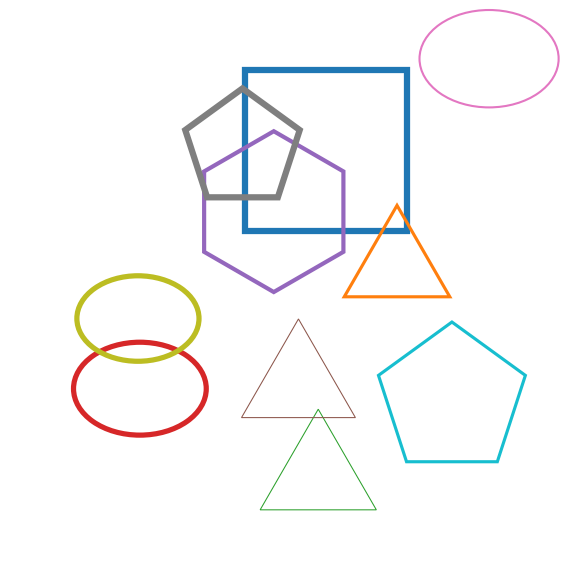[{"shape": "square", "thickness": 3, "radius": 0.7, "center": [0.564, 0.738]}, {"shape": "triangle", "thickness": 1.5, "radius": 0.53, "center": [0.687, 0.538]}, {"shape": "triangle", "thickness": 0.5, "radius": 0.58, "center": [0.551, 0.174]}, {"shape": "oval", "thickness": 2.5, "radius": 0.57, "center": [0.242, 0.326]}, {"shape": "hexagon", "thickness": 2, "radius": 0.7, "center": [0.474, 0.633]}, {"shape": "triangle", "thickness": 0.5, "radius": 0.57, "center": [0.517, 0.333]}, {"shape": "oval", "thickness": 1, "radius": 0.6, "center": [0.847, 0.897]}, {"shape": "pentagon", "thickness": 3, "radius": 0.52, "center": [0.42, 0.742]}, {"shape": "oval", "thickness": 2.5, "radius": 0.53, "center": [0.239, 0.448]}, {"shape": "pentagon", "thickness": 1.5, "radius": 0.67, "center": [0.783, 0.308]}]